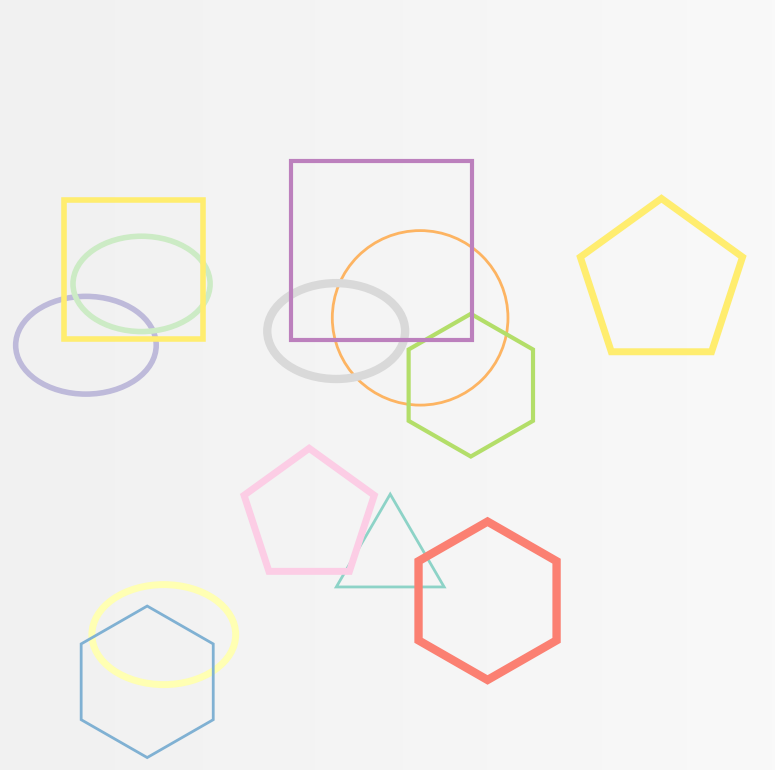[{"shape": "triangle", "thickness": 1, "radius": 0.4, "center": [0.504, 0.278]}, {"shape": "oval", "thickness": 2.5, "radius": 0.46, "center": [0.211, 0.176]}, {"shape": "oval", "thickness": 2, "radius": 0.45, "center": [0.111, 0.552]}, {"shape": "hexagon", "thickness": 3, "radius": 0.51, "center": [0.629, 0.22]}, {"shape": "hexagon", "thickness": 1, "radius": 0.49, "center": [0.19, 0.115]}, {"shape": "circle", "thickness": 1, "radius": 0.57, "center": [0.542, 0.587]}, {"shape": "hexagon", "thickness": 1.5, "radius": 0.46, "center": [0.608, 0.5]}, {"shape": "pentagon", "thickness": 2.5, "radius": 0.44, "center": [0.399, 0.329]}, {"shape": "oval", "thickness": 3, "radius": 0.44, "center": [0.434, 0.57]}, {"shape": "square", "thickness": 1.5, "radius": 0.58, "center": [0.492, 0.675]}, {"shape": "oval", "thickness": 2, "radius": 0.44, "center": [0.183, 0.631]}, {"shape": "square", "thickness": 2, "radius": 0.45, "center": [0.172, 0.65]}, {"shape": "pentagon", "thickness": 2.5, "radius": 0.55, "center": [0.853, 0.632]}]